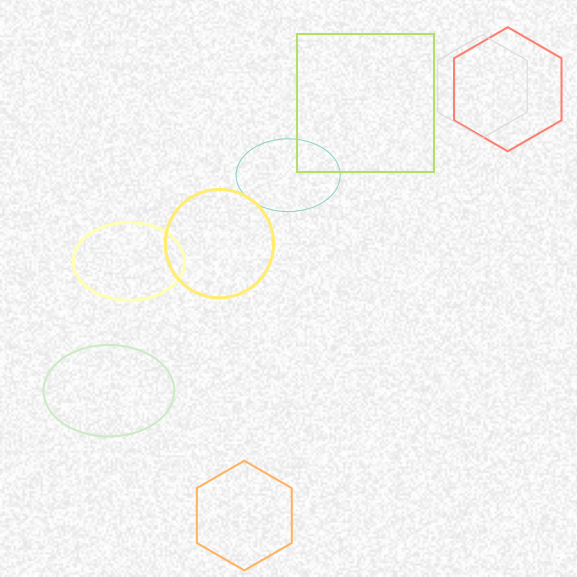[{"shape": "oval", "thickness": 0.5, "radius": 0.45, "center": [0.499, 0.696]}, {"shape": "oval", "thickness": 1.5, "radius": 0.48, "center": [0.223, 0.546]}, {"shape": "hexagon", "thickness": 1, "radius": 0.54, "center": [0.879, 0.845]}, {"shape": "hexagon", "thickness": 1, "radius": 0.47, "center": [0.423, 0.106]}, {"shape": "square", "thickness": 1, "radius": 0.59, "center": [0.633, 0.821]}, {"shape": "hexagon", "thickness": 0.5, "radius": 0.45, "center": [0.835, 0.85]}, {"shape": "oval", "thickness": 1, "radius": 0.57, "center": [0.189, 0.323]}, {"shape": "circle", "thickness": 1.5, "radius": 0.47, "center": [0.38, 0.577]}]